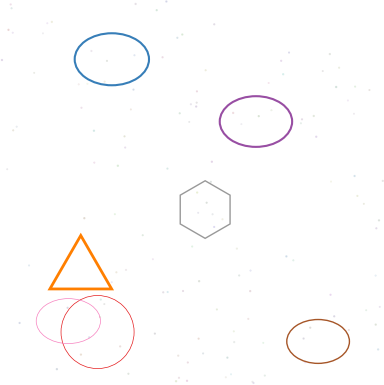[{"shape": "circle", "thickness": 0.5, "radius": 0.47, "center": [0.253, 0.138]}, {"shape": "oval", "thickness": 1.5, "radius": 0.48, "center": [0.291, 0.846]}, {"shape": "oval", "thickness": 1.5, "radius": 0.47, "center": [0.665, 0.684]}, {"shape": "triangle", "thickness": 2, "radius": 0.46, "center": [0.21, 0.296]}, {"shape": "oval", "thickness": 1, "radius": 0.41, "center": [0.826, 0.113]}, {"shape": "oval", "thickness": 0.5, "radius": 0.42, "center": [0.178, 0.166]}, {"shape": "hexagon", "thickness": 1, "radius": 0.37, "center": [0.533, 0.456]}]